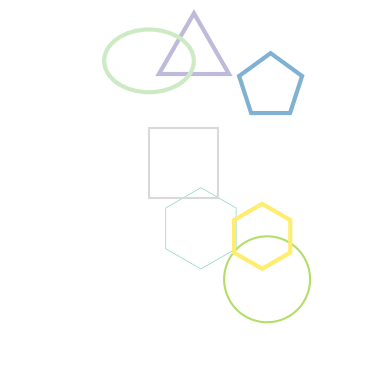[{"shape": "hexagon", "thickness": 0.5, "radius": 0.53, "center": [0.522, 0.407]}, {"shape": "triangle", "thickness": 3, "radius": 0.53, "center": [0.504, 0.86]}, {"shape": "pentagon", "thickness": 3, "radius": 0.43, "center": [0.703, 0.776]}, {"shape": "circle", "thickness": 1.5, "radius": 0.56, "center": [0.694, 0.275]}, {"shape": "square", "thickness": 1.5, "radius": 0.45, "center": [0.477, 0.576]}, {"shape": "oval", "thickness": 3, "radius": 0.58, "center": [0.387, 0.842]}, {"shape": "hexagon", "thickness": 3, "radius": 0.42, "center": [0.681, 0.386]}]